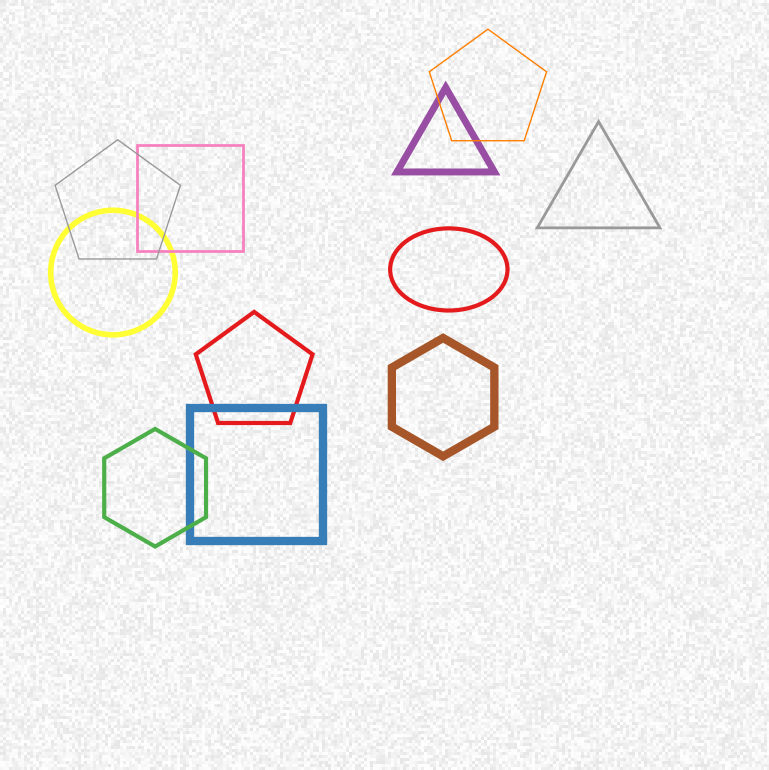[{"shape": "pentagon", "thickness": 1.5, "radius": 0.4, "center": [0.33, 0.515]}, {"shape": "oval", "thickness": 1.5, "radius": 0.38, "center": [0.583, 0.65]}, {"shape": "square", "thickness": 3, "radius": 0.43, "center": [0.333, 0.383]}, {"shape": "hexagon", "thickness": 1.5, "radius": 0.38, "center": [0.201, 0.367]}, {"shape": "triangle", "thickness": 2.5, "radius": 0.37, "center": [0.579, 0.813]}, {"shape": "pentagon", "thickness": 0.5, "radius": 0.4, "center": [0.634, 0.882]}, {"shape": "circle", "thickness": 2, "radius": 0.4, "center": [0.147, 0.646]}, {"shape": "hexagon", "thickness": 3, "radius": 0.38, "center": [0.575, 0.484]}, {"shape": "square", "thickness": 1, "radius": 0.34, "center": [0.247, 0.742]}, {"shape": "triangle", "thickness": 1, "radius": 0.46, "center": [0.777, 0.75]}, {"shape": "pentagon", "thickness": 0.5, "radius": 0.43, "center": [0.153, 0.733]}]